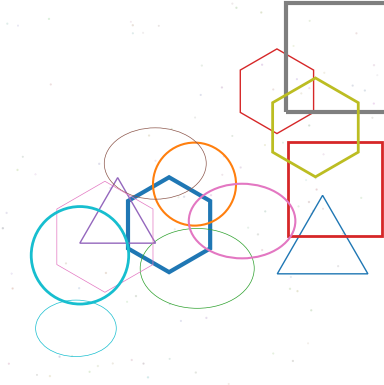[{"shape": "hexagon", "thickness": 3, "radius": 0.62, "center": [0.439, 0.416]}, {"shape": "triangle", "thickness": 1, "radius": 0.68, "center": [0.838, 0.357]}, {"shape": "circle", "thickness": 1.5, "radius": 0.54, "center": [0.505, 0.522]}, {"shape": "oval", "thickness": 0.5, "radius": 0.74, "center": [0.512, 0.303]}, {"shape": "square", "thickness": 2, "radius": 0.61, "center": [0.869, 0.508]}, {"shape": "hexagon", "thickness": 1, "radius": 0.55, "center": [0.719, 0.763]}, {"shape": "triangle", "thickness": 1, "radius": 0.57, "center": [0.306, 0.425]}, {"shape": "oval", "thickness": 0.5, "radius": 0.66, "center": [0.403, 0.575]}, {"shape": "oval", "thickness": 1.5, "radius": 0.69, "center": [0.629, 0.426]}, {"shape": "hexagon", "thickness": 0.5, "radius": 0.72, "center": [0.272, 0.385]}, {"shape": "square", "thickness": 3, "radius": 0.71, "center": [0.883, 0.85]}, {"shape": "hexagon", "thickness": 2, "radius": 0.64, "center": [0.819, 0.669]}, {"shape": "oval", "thickness": 0.5, "radius": 0.52, "center": [0.197, 0.147]}, {"shape": "circle", "thickness": 2, "radius": 0.63, "center": [0.208, 0.337]}]